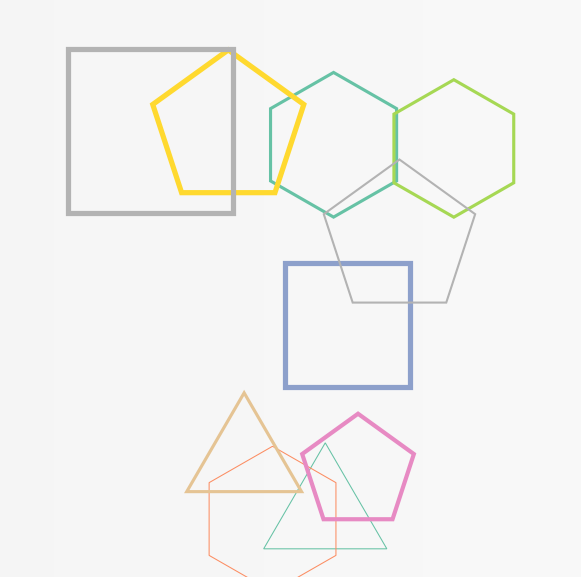[{"shape": "triangle", "thickness": 0.5, "radius": 0.61, "center": [0.56, 0.11]}, {"shape": "hexagon", "thickness": 1.5, "radius": 0.63, "center": [0.574, 0.748]}, {"shape": "hexagon", "thickness": 0.5, "radius": 0.63, "center": [0.469, 0.1]}, {"shape": "square", "thickness": 2.5, "radius": 0.54, "center": [0.598, 0.436]}, {"shape": "pentagon", "thickness": 2, "radius": 0.51, "center": [0.616, 0.182]}, {"shape": "hexagon", "thickness": 1.5, "radius": 0.59, "center": [0.781, 0.742]}, {"shape": "pentagon", "thickness": 2.5, "radius": 0.68, "center": [0.393, 0.776]}, {"shape": "triangle", "thickness": 1.5, "radius": 0.57, "center": [0.42, 0.205]}, {"shape": "pentagon", "thickness": 1, "radius": 0.68, "center": [0.687, 0.586]}, {"shape": "square", "thickness": 2.5, "radius": 0.71, "center": [0.259, 0.773]}]